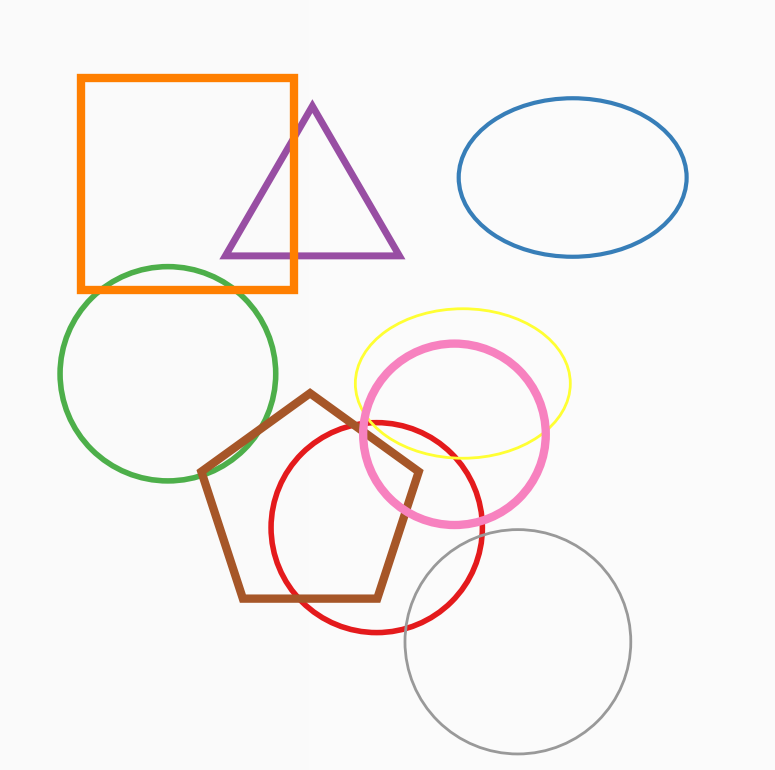[{"shape": "circle", "thickness": 2, "radius": 0.68, "center": [0.486, 0.315]}, {"shape": "oval", "thickness": 1.5, "radius": 0.74, "center": [0.739, 0.769]}, {"shape": "circle", "thickness": 2, "radius": 0.7, "center": [0.217, 0.515]}, {"shape": "triangle", "thickness": 2.5, "radius": 0.65, "center": [0.403, 0.733]}, {"shape": "square", "thickness": 3, "radius": 0.69, "center": [0.242, 0.761]}, {"shape": "oval", "thickness": 1, "radius": 0.69, "center": [0.597, 0.502]}, {"shape": "pentagon", "thickness": 3, "radius": 0.74, "center": [0.4, 0.342]}, {"shape": "circle", "thickness": 3, "radius": 0.59, "center": [0.586, 0.436]}, {"shape": "circle", "thickness": 1, "radius": 0.73, "center": [0.668, 0.167]}]